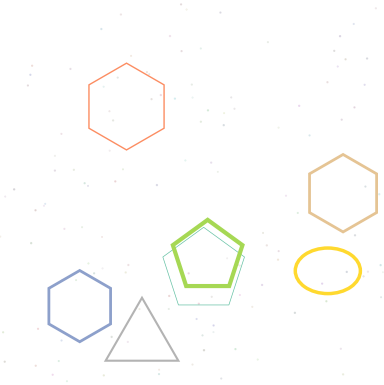[{"shape": "pentagon", "thickness": 0.5, "radius": 0.56, "center": [0.529, 0.298]}, {"shape": "hexagon", "thickness": 1, "radius": 0.56, "center": [0.329, 0.723]}, {"shape": "hexagon", "thickness": 2, "radius": 0.46, "center": [0.207, 0.205]}, {"shape": "pentagon", "thickness": 3, "radius": 0.48, "center": [0.539, 0.334]}, {"shape": "oval", "thickness": 2.5, "radius": 0.42, "center": [0.851, 0.297]}, {"shape": "hexagon", "thickness": 2, "radius": 0.5, "center": [0.891, 0.498]}, {"shape": "triangle", "thickness": 1.5, "radius": 0.55, "center": [0.369, 0.118]}]